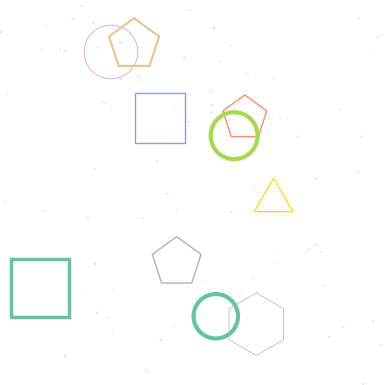[{"shape": "circle", "thickness": 3, "radius": 0.29, "center": [0.561, 0.179]}, {"shape": "square", "thickness": 2.5, "radius": 0.38, "center": [0.104, 0.252]}, {"shape": "pentagon", "thickness": 1, "radius": 0.3, "center": [0.636, 0.694]}, {"shape": "square", "thickness": 1, "radius": 0.32, "center": [0.415, 0.693]}, {"shape": "circle", "thickness": 0.5, "radius": 0.35, "center": [0.288, 0.865]}, {"shape": "circle", "thickness": 3, "radius": 0.3, "center": [0.608, 0.648]}, {"shape": "triangle", "thickness": 1, "radius": 0.29, "center": [0.711, 0.479]}, {"shape": "pentagon", "thickness": 1.5, "radius": 0.34, "center": [0.348, 0.884]}, {"shape": "pentagon", "thickness": 1, "radius": 0.33, "center": [0.459, 0.319]}, {"shape": "hexagon", "thickness": 0.5, "radius": 0.41, "center": [0.666, 0.158]}]